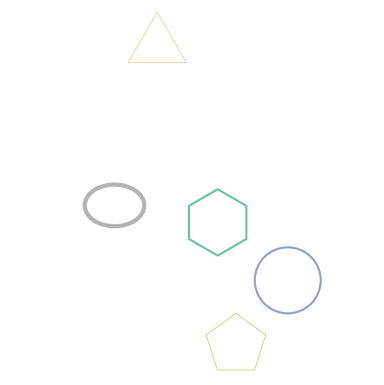[{"shape": "hexagon", "thickness": 1.5, "radius": 0.43, "center": [0.565, 0.422]}, {"shape": "circle", "thickness": 1.5, "radius": 0.43, "center": [0.747, 0.272]}, {"shape": "pentagon", "thickness": 0.5, "radius": 0.41, "center": [0.613, 0.105]}, {"shape": "triangle", "thickness": 0.5, "radius": 0.44, "center": [0.408, 0.881]}, {"shape": "oval", "thickness": 3, "radius": 0.39, "center": [0.297, 0.466]}]